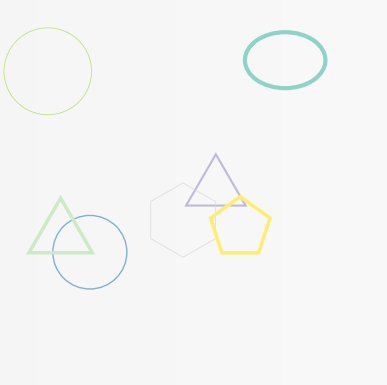[{"shape": "oval", "thickness": 3, "radius": 0.52, "center": [0.736, 0.844]}, {"shape": "triangle", "thickness": 1.5, "radius": 0.44, "center": [0.557, 0.51]}, {"shape": "circle", "thickness": 1, "radius": 0.48, "center": [0.232, 0.345]}, {"shape": "circle", "thickness": 0.5, "radius": 0.56, "center": [0.123, 0.815]}, {"shape": "hexagon", "thickness": 0.5, "radius": 0.48, "center": [0.473, 0.428]}, {"shape": "triangle", "thickness": 2.5, "radius": 0.47, "center": [0.156, 0.391]}, {"shape": "pentagon", "thickness": 2.5, "radius": 0.4, "center": [0.62, 0.409]}]